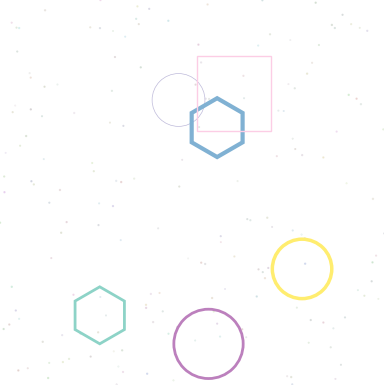[{"shape": "hexagon", "thickness": 2, "radius": 0.37, "center": [0.259, 0.181]}, {"shape": "circle", "thickness": 0.5, "radius": 0.34, "center": [0.464, 0.74]}, {"shape": "hexagon", "thickness": 3, "radius": 0.38, "center": [0.564, 0.668]}, {"shape": "square", "thickness": 1, "radius": 0.48, "center": [0.608, 0.757]}, {"shape": "circle", "thickness": 2, "radius": 0.45, "center": [0.542, 0.107]}, {"shape": "circle", "thickness": 2.5, "radius": 0.39, "center": [0.785, 0.302]}]